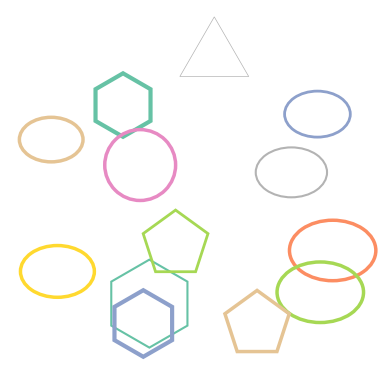[{"shape": "hexagon", "thickness": 1.5, "radius": 0.57, "center": [0.388, 0.211]}, {"shape": "hexagon", "thickness": 3, "radius": 0.41, "center": [0.32, 0.727]}, {"shape": "oval", "thickness": 2.5, "radius": 0.56, "center": [0.864, 0.349]}, {"shape": "oval", "thickness": 2, "radius": 0.43, "center": [0.825, 0.704]}, {"shape": "hexagon", "thickness": 3, "radius": 0.43, "center": [0.372, 0.16]}, {"shape": "circle", "thickness": 2.5, "radius": 0.46, "center": [0.364, 0.571]}, {"shape": "pentagon", "thickness": 2, "radius": 0.44, "center": [0.456, 0.366]}, {"shape": "oval", "thickness": 2.5, "radius": 0.56, "center": [0.832, 0.241]}, {"shape": "oval", "thickness": 2.5, "radius": 0.48, "center": [0.149, 0.295]}, {"shape": "oval", "thickness": 2.5, "radius": 0.41, "center": [0.133, 0.637]}, {"shape": "pentagon", "thickness": 2.5, "radius": 0.44, "center": [0.668, 0.158]}, {"shape": "triangle", "thickness": 0.5, "radius": 0.52, "center": [0.557, 0.853]}, {"shape": "oval", "thickness": 1.5, "radius": 0.46, "center": [0.757, 0.552]}]